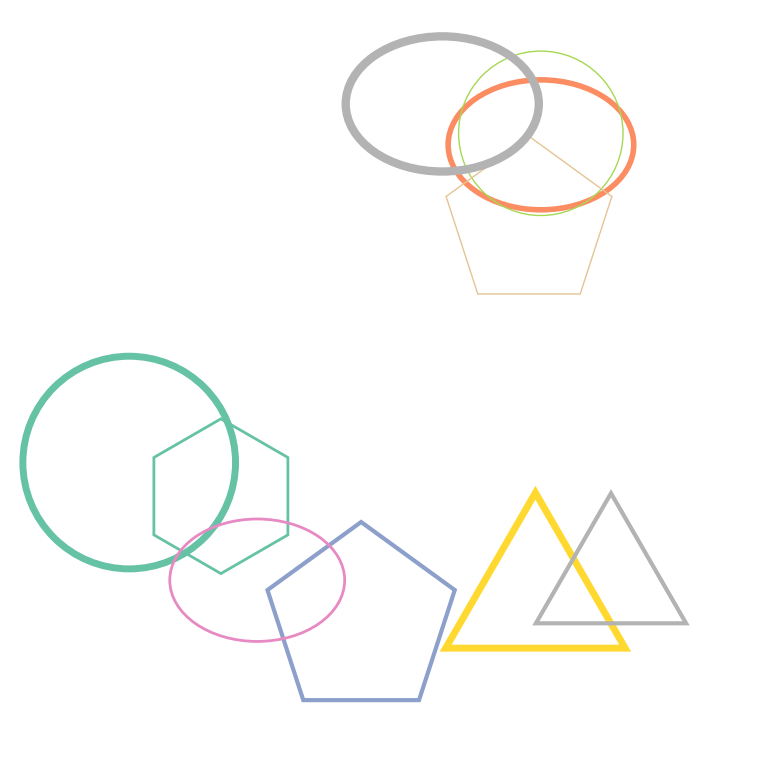[{"shape": "circle", "thickness": 2.5, "radius": 0.69, "center": [0.168, 0.399]}, {"shape": "hexagon", "thickness": 1, "radius": 0.5, "center": [0.287, 0.356]}, {"shape": "oval", "thickness": 2, "radius": 0.6, "center": [0.703, 0.812]}, {"shape": "pentagon", "thickness": 1.5, "radius": 0.64, "center": [0.469, 0.194]}, {"shape": "oval", "thickness": 1, "radius": 0.57, "center": [0.334, 0.246]}, {"shape": "circle", "thickness": 0.5, "radius": 0.53, "center": [0.702, 0.827]}, {"shape": "triangle", "thickness": 2.5, "radius": 0.67, "center": [0.695, 0.226]}, {"shape": "pentagon", "thickness": 0.5, "radius": 0.57, "center": [0.687, 0.71]}, {"shape": "oval", "thickness": 3, "radius": 0.63, "center": [0.574, 0.865]}, {"shape": "triangle", "thickness": 1.5, "radius": 0.56, "center": [0.794, 0.247]}]